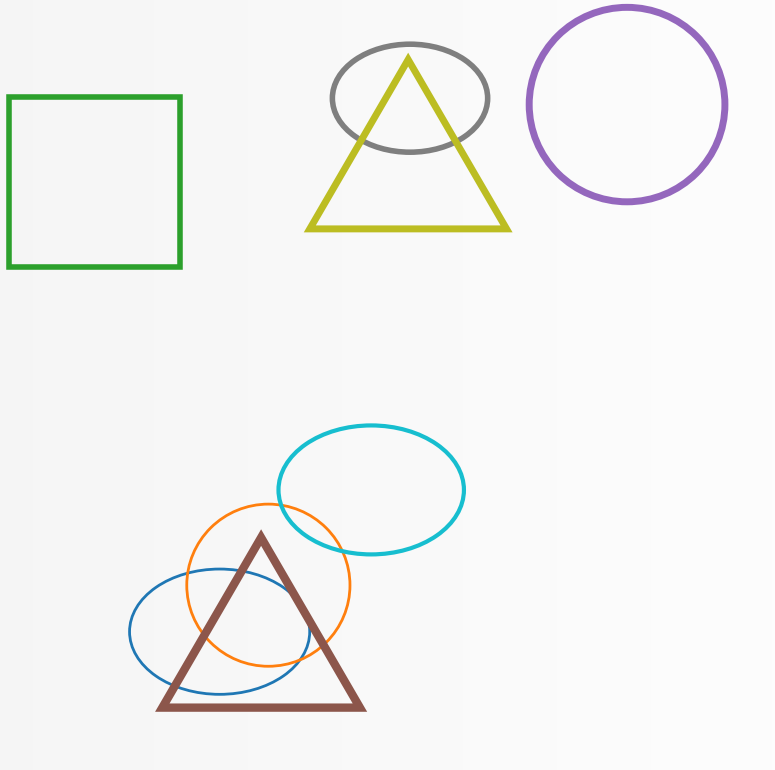[{"shape": "oval", "thickness": 1, "radius": 0.58, "center": [0.283, 0.18]}, {"shape": "circle", "thickness": 1, "radius": 0.53, "center": [0.346, 0.24]}, {"shape": "square", "thickness": 2, "radius": 0.55, "center": [0.122, 0.763]}, {"shape": "circle", "thickness": 2.5, "radius": 0.63, "center": [0.809, 0.864]}, {"shape": "triangle", "thickness": 3, "radius": 0.74, "center": [0.337, 0.155]}, {"shape": "oval", "thickness": 2, "radius": 0.5, "center": [0.529, 0.872]}, {"shape": "triangle", "thickness": 2.5, "radius": 0.73, "center": [0.527, 0.776]}, {"shape": "oval", "thickness": 1.5, "radius": 0.6, "center": [0.479, 0.364]}]